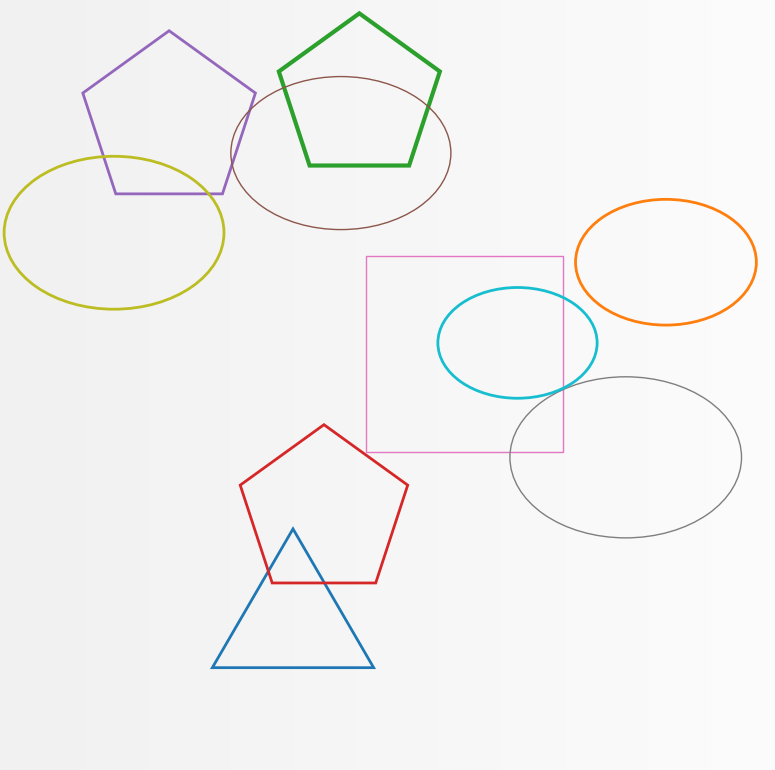[{"shape": "triangle", "thickness": 1, "radius": 0.6, "center": [0.378, 0.193]}, {"shape": "oval", "thickness": 1, "radius": 0.58, "center": [0.859, 0.659]}, {"shape": "pentagon", "thickness": 1.5, "radius": 0.55, "center": [0.464, 0.873]}, {"shape": "pentagon", "thickness": 1, "radius": 0.57, "center": [0.418, 0.335]}, {"shape": "pentagon", "thickness": 1, "radius": 0.59, "center": [0.218, 0.843]}, {"shape": "oval", "thickness": 0.5, "radius": 0.71, "center": [0.44, 0.801]}, {"shape": "square", "thickness": 0.5, "radius": 0.64, "center": [0.599, 0.54]}, {"shape": "oval", "thickness": 0.5, "radius": 0.75, "center": [0.807, 0.406]}, {"shape": "oval", "thickness": 1, "radius": 0.71, "center": [0.147, 0.698]}, {"shape": "oval", "thickness": 1, "radius": 0.51, "center": [0.668, 0.555]}]